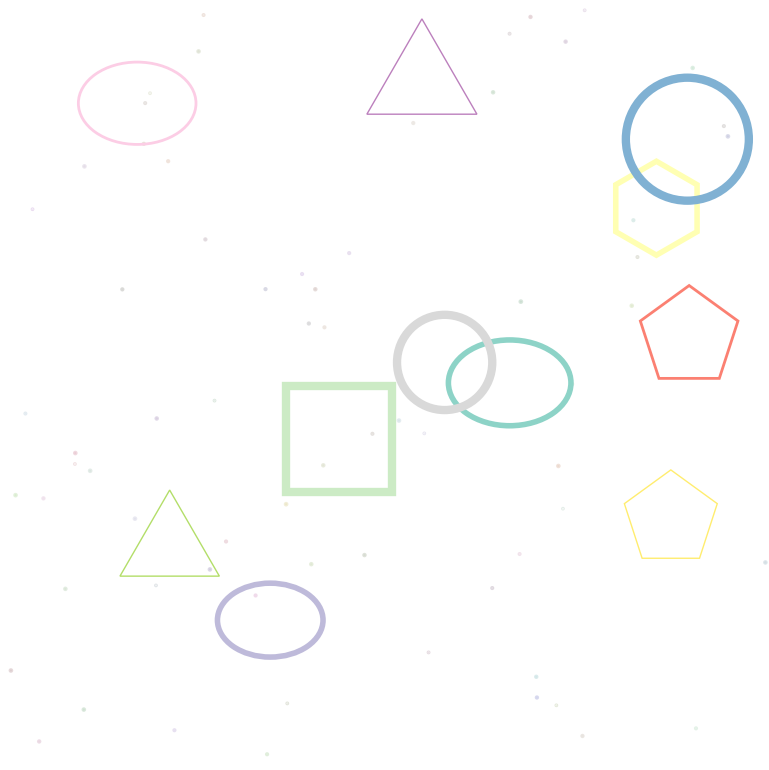[{"shape": "oval", "thickness": 2, "radius": 0.4, "center": [0.662, 0.503]}, {"shape": "hexagon", "thickness": 2, "radius": 0.3, "center": [0.852, 0.73]}, {"shape": "oval", "thickness": 2, "radius": 0.34, "center": [0.351, 0.195]}, {"shape": "pentagon", "thickness": 1, "radius": 0.33, "center": [0.895, 0.563]}, {"shape": "circle", "thickness": 3, "radius": 0.4, "center": [0.893, 0.819]}, {"shape": "triangle", "thickness": 0.5, "radius": 0.37, "center": [0.22, 0.289]}, {"shape": "oval", "thickness": 1, "radius": 0.38, "center": [0.178, 0.866]}, {"shape": "circle", "thickness": 3, "radius": 0.31, "center": [0.577, 0.529]}, {"shape": "triangle", "thickness": 0.5, "radius": 0.41, "center": [0.548, 0.893]}, {"shape": "square", "thickness": 3, "radius": 0.34, "center": [0.44, 0.43]}, {"shape": "pentagon", "thickness": 0.5, "radius": 0.32, "center": [0.871, 0.326]}]